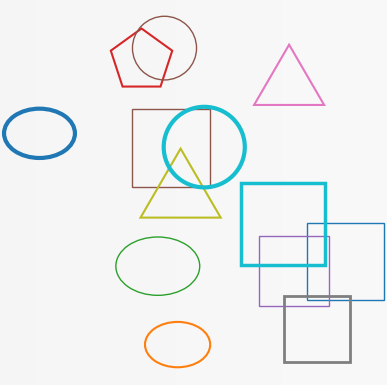[{"shape": "oval", "thickness": 3, "radius": 0.46, "center": [0.102, 0.654]}, {"shape": "square", "thickness": 1, "radius": 0.5, "center": [0.891, 0.321]}, {"shape": "oval", "thickness": 1.5, "radius": 0.42, "center": [0.458, 0.105]}, {"shape": "oval", "thickness": 1, "radius": 0.54, "center": [0.407, 0.309]}, {"shape": "pentagon", "thickness": 1.5, "radius": 0.42, "center": [0.365, 0.843]}, {"shape": "square", "thickness": 1, "radius": 0.45, "center": [0.759, 0.296]}, {"shape": "circle", "thickness": 1, "radius": 0.41, "center": [0.425, 0.875]}, {"shape": "square", "thickness": 1, "radius": 0.5, "center": [0.441, 0.615]}, {"shape": "triangle", "thickness": 1.5, "radius": 0.52, "center": [0.746, 0.78]}, {"shape": "square", "thickness": 2, "radius": 0.43, "center": [0.817, 0.145]}, {"shape": "triangle", "thickness": 1.5, "radius": 0.6, "center": [0.466, 0.494]}, {"shape": "square", "thickness": 2.5, "radius": 0.54, "center": [0.73, 0.418]}, {"shape": "circle", "thickness": 3, "radius": 0.52, "center": [0.527, 0.618]}]